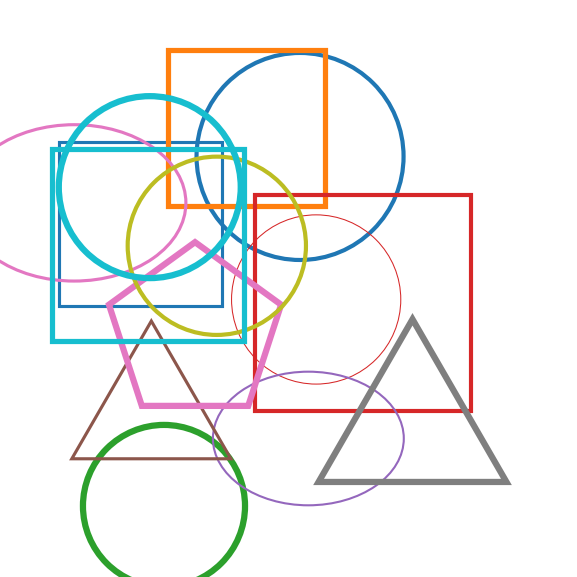[{"shape": "square", "thickness": 1.5, "radius": 0.71, "center": [0.243, 0.611]}, {"shape": "circle", "thickness": 2, "radius": 0.9, "center": [0.52, 0.728]}, {"shape": "square", "thickness": 2.5, "radius": 0.68, "center": [0.427, 0.777]}, {"shape": "circle", "thickness": 3, "radius": 0.7, "center": [0.284, 0.123]}, {"shape": "circle", "thickness": 0.5, "radius": 0.73, "center": [0.547, 0.481]}, {"shape": "square", "thickness": 2, "radius": 0.94, "center": [0.628, 0.475]}, {"shape": "oval", "thickness": 1, "radius": 0.83, "center": [0.534, 0.24]}, {"shape": "triangle", "thickness": 1.5, "radius": 0.8, "center": [0.262, 0.284]}, {"shape": "oval", "thickness": 1.5, "radius": 0.97, "center": [0.129, 0.648]}, {"shape": "pentagon", "thickness": 3, "radius": 0.78, "center": [0.338, 0.423]}, {"shape": "triangle", "thickness": 3, "radius": 0.94, "center": [0.714, 0.258]}, {"shape": "circle", "thickness": 2, "radius": 0.77, "center": [0.375, 0.574]}, {"shape": "square", "thickness": 2.5, "radius": 0.83, "center": [0.256, 0.575]}, {"shape": "circle", "thickness": 3, "radius": 0.79, "center": [0.259, 0.675]}]